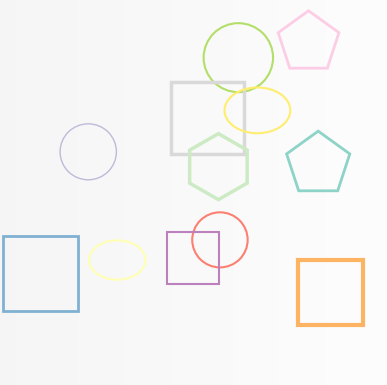[{"shape": "pentagon", "thickness": 2, "radius": 0.43, "center": [0.821, 0.574]}, {"shape": "oval", "thickness": 1.5, "radius": 0.36, "center": [0.303, 0.325]}, {"shape": "circle", "thickness": 1, "radius": 0.36, "center": [0.228, 0.606]}, {"shape": "circle", "thickness": 1.5, "radius": 0.36, "center": [0.568, 0.377]}, {"shape": "square", "thickness": 2, "radius": 0.48, "center": [0.105, 0.29]}, {"shape": "square", "thickness": 3, "radius": 0.42, "center": [0.853, 0.241]}, {"shape": "circle", "thickness": 1.5, "radius": 0.45, "center": [0.615, 0.85]}, {"shape": "pentagon", "thickness": 2, "radius": 0.41, "center": [0.796, 0.89]}, {"shape": "square", "thickness": 2.5, "radius": 0.47, "center": [0.536, 0.694]}, {"shape": "square", "thickness": 1.5, "radius": 0.33, "center": [0.498, 0.33]}, {"shape": "hexagon", "thickness": 2.5, "radius": 0.43, "center": [0.564, 0.567]}, {"shape": "oval", "thickness": 1.5, "radius": 0.42, "center": [0.664, 0.713]}]